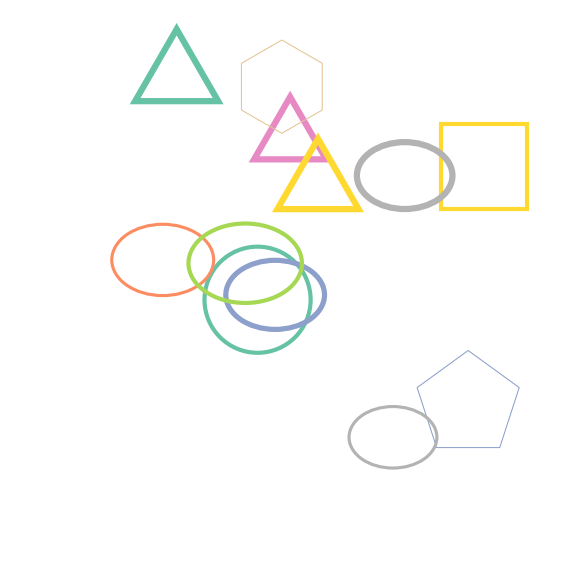[{"shape": "circle", "thickness": 2, "radius": 0.46, "center": [0.446, 0.48]}, {"shape": "triangle", "thickness": 3, "radius": 0.42, "center": [0.306, 0.866]}, {"shape": "oval", "thickness": 1.5, "radius": 0.44, "center": [0.282, 0.549]}, {"shape": "oval", "thickness": 2.5, "radius": 0.43, "center": [0.476, 0.489]}, {"shape": "pentagon", "thickness": 0.5, "radius": 0.46, "center": [0.811, 0.299]}, {"shape": "triangle", "thickness": 3, "radius": 0.36, "center": [0.502, 0.759]}, {"shape": "oval", "thickness": 2, "radius": 0.49, "center": [0.425, 0.543]}, {"shape": "triangle", "thickness": 3, "radius": 0.41, "center": [0.551, 0.678]}, {"shape": "square", "thickness": 2, "radius": 0.37, "center": [0.838, 0.711]}, {"shape": "hexagon", "thickness": 0.5, "radius": 0.4, "center": [0.488, 0.849]}, {"shape": "oval", "thickness": 3, "radius": 0.41, "center": [0.701, 0.695]}, {"shape": "oval", "thickness": 1.5, "radius": 0.38, "center": [0.68, 0.242]}]